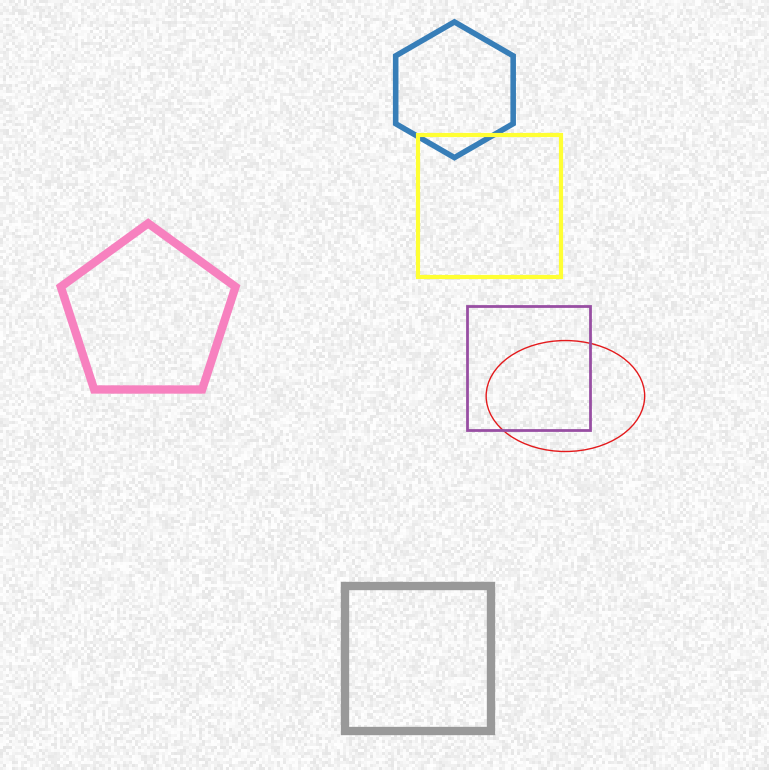[{"shape": "oval", "thickness": 0.5, "radius": 0.51, "center": [0.734, 0.486]}, {"shape": "hexagon", "thickness": 2, "radius": 0.44, "center": [0.59, 0.883]}, {"shape": "square", "thickness": 1, "radius": 0.4, "center": [0.687, 0.522]}, {"shape": "square", "thickness": 1.5, "radius": 0.46, "center": [0.636, 0.732]}, {"shape": "pentagon", "thickness": 3, "radius": 0.6, "center": [0.192, 0.591]}, {"shape": "square", "thickness": 3, "radius": 0.47, "center": [0.543, 0.145]}]